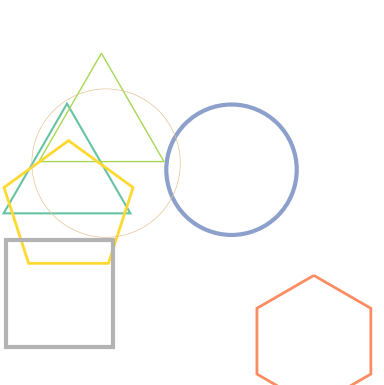[{"shape": "triangle", "thickness": 1.5, "radius": 0.95, "center": [0.174, 0.541]}, {"shape": "hexagon", "thickness": 2, "radius": 0.85, "center": [0.815, 0.114]}, {"shape": "circle", "thickness": 3, "radius": 0.85, "center": [0.601, 0.559]}, {"shape": "triangle", "thickness": 1, "radius": 0.94, "center": [0.263, 0.674]}, {"shape": "pentagon", "thickness": 2, "radius": 0.88, "center": [0.178, 0.459]}, {"shape": "circle", "thickness": 0.5, "radius": 0.96, "center": [0.276, 0.576]}, {"shape": "square", "thickness": 3, "radius": 0.7, "center": [0.155, 0.237]}]